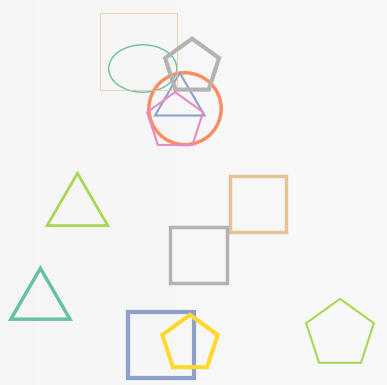[{"shape": "triangle", "thickness": 2.5, "radius": 0.44, "center": [0.104, 0.215]}, {"shape": "oval", "thickness": 1, "radius": 0.44, "center": [0.368, 0.822]}, {"shape": "circle", "thickness": 2.5, "radius": 0.47, "center": [0.477, 0.718]}, {"shape": "square", "thickness": 3, "radius": 0.43, "center": [0.415, 0.104]}, {"shape": "triangle", "thickness": 1.5, "radius": 0.37, "center": [0.464, 0.737]}, {"shape": "pentagon", "thickness": 1.5, "radius": 0.38, "center": [0.452, 0.685]}, {"shape": "triangle", "thickness": 2, "radius": 0.45, "center": [0.2, 0.459]}, {"shape": "pentagon", "thickness": 1.5, "radius": 0.46, "center": [0.877, 0.132]}, {"shape": "pentagon", "thickness": 3, "radius": 0.38, "center": [0.49, 0.107]}, {"shape": "square", "thickness": 0.5, "radius": 0.5, "center": [0.358, 0.866]}, {"shape": "square", "thickness": 2.5, "radius": 0.36, "center": [0.667, 0.471]}, {"shape": "pentagon", "thickness": 3, "radius": 0.37, "center": [0.496, 0.826]}, {"shape": "square", "thickness": 2.5, "radius": 0.36, "center": [0.512, 0.337]}]